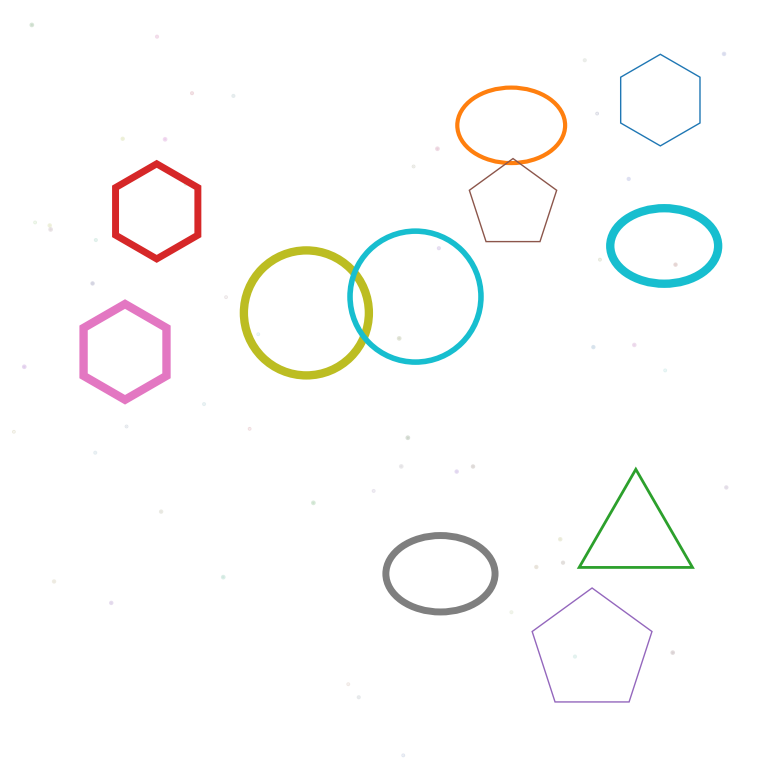[{"shape": "hexagon", "thickness": 0.5, "radius": 0.3, "center": [0.858, 0.87]}, {"shape": "oval", "thickness": 1.5, "radius": 0.35, "center": [0.664, 0.837]}, {"shape": "triangle", "thickness": 1, "radius": 0.42, "center": [0.826, 0.306]}, {"shape": "hexagon", "thickness": 2.5, "radius": 0.31, "center": [0.204, 0.726]}, {"shape": "pentagon", "thickness": 0.5, "radius": 0.41, "center": [0.769, 0.155]}, {"shape": "pentagon", "thickness": 0.5, "radius": 0.3, "center": [0.666, 0.734]}, {"shape": "hexagon", "thickness": 3, "radius": 0.31, "center": [0.162, 0.543]}, {"shape": "oval", "thickness": 2.5, "radius": 0.35, "center": [0.572, 0.255]}, {"shape": "circle", "thickness": 3, "radius": 0.41, "center": [0.398, 0.594]}, {"shape": "oval", "thickness": 3, "radius": 0.35, "center": [0.863, 0.681]}, {"shape": "circle", "thickness": 2, "radius": 0.43, "center": [0.54, 0.615]}]